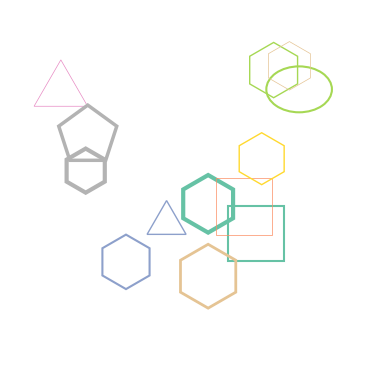[{"shape": "square", "thickness": 1.5, "radius": 0.36, "center": [0.665, 0.394]}, {"shape": "hexagon", "thickness": 3, "radius": 0.37, "center": [0.541, 0.471]}, {"shape": "square", "thickness": 0.5, "radius": 0.37, "center": [0.633, 0.464]}, {"shape": "hexagon", "thickness": 1.5, "radius": 0.35, "center": [0.327, 0.32]}, {"shape": "triangle", "thickness": 1, "radius": 0.29, "center": [0.433, 0.421]}, {"shape": "triangle", "thickness": 0.5, "radius": 0.4, "center": [0.158, 0.764]}, {"shape": "oval", "thickness": 1.5, "radius": 0.43, "center": [0.777, 0.768]}, {"shape": "hexagon", "thickness": 1, "radius": 0.36, "center": [0.711, 0.818]}, {"shape": "hexagon", "thickness": 1, "radius": 0.34, "center": [0.68, 0.588]}, {"shape": "hexagon", "thickness": 0.5, "radius": 0.31, "center": [0.752, 0.829]}, {"shape": "hexagon", "thickness": 2, "radius": 0.41, "center": [0.541, 0.283]}, {"shape": "pentagon", "thickness": 2.5, "radius": 0.4, "center": [0.228, 0.648]}, {"shape": "hexagon", "thickness": 3, "radius": 0.29, "center": [0.223, 0.557]}]